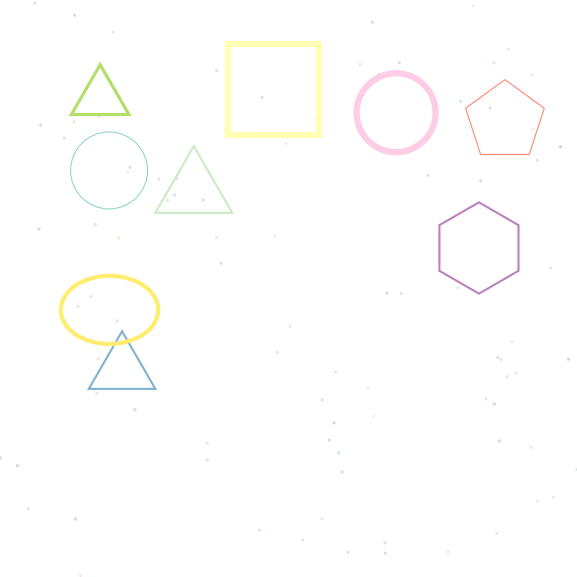[{"shape": "circle", "thickness": 0.5, "radius": 0.33, "center": [0.189, 0.704]}, {"shape": "square", "thickness": 3, "radius": 0.39, "center": [0.474, 0.844]}, {"shape": "pentagon", "thickness": 0.5, "radius": 0.36, "center": [0.874, 0.79]}, {"shape": "triangle", "thickness": 1, "radius": 0.33, "center": [0.211, 0.359]}, {"shape": "triangle", "thickness": 1.5, "radius": 0.29, "center": [0.173, 0.83]}, {"shape": "circle", "thickness": 3, "radius": 0.34, "center": [0.686, 0.804]}, {"shape": "hexagon", "thickness": 1, "radius": 0.4, "center": [0.829, 0.57]}, {"shape": "triangle", "thickness": 1, "radius": 0.38, "center": [0.336, 0.669]}, {"shape": "oval", "thickness": 2, "radius": 0.42, "center": [0.19, 0.463]}]